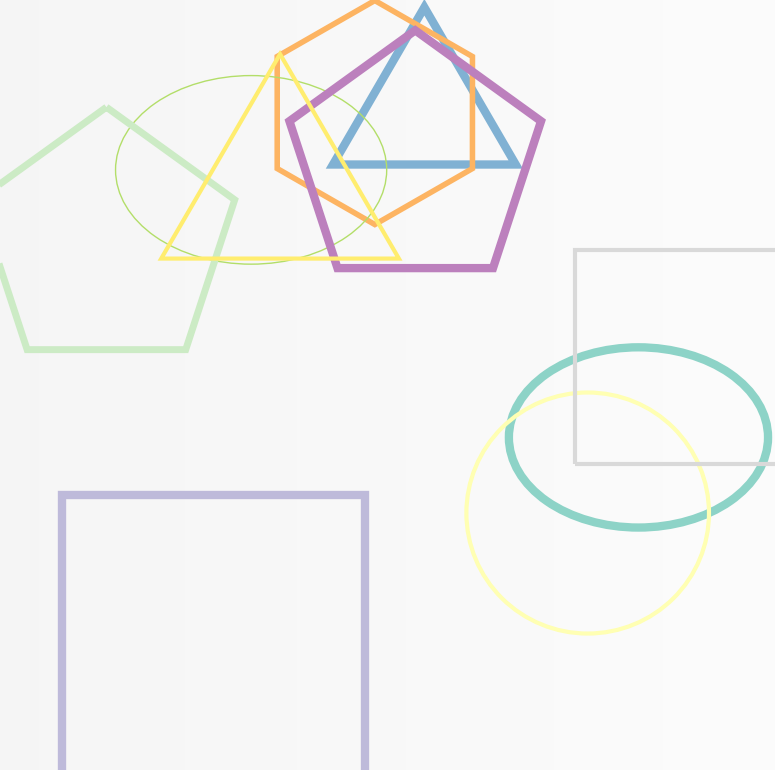[{"shape": "oval", "thickness": 3, "radius": 0.84, "center": [0.824, 0.432]}, {"shape": "circle", "thickness": 1.5, "radius": 0.78, "center": [0.758, 0.334]}, {"shape": "square", "thickness": 3, "radius": 0.98, "center": [0.276, 0.161]}, {"shape": "triangle", "thickness": 3, "radius": 0.68, "center": [0.548, 0.854]}, {"shape": "hexagon", "thickness": 2, "radius": 0.73, "center": [0.484, 0.854]}, {"shape": "oval", "thickness": 0.5, "radius": 0.87, "center": [0.324, 0.779]}, {"shape": "square", "thickness": 1.5, "radius": 0.69, "center": [0.881, 0.536]}, {"shape": "pentagon", "thickness": 3, "radius": 0.85, "center": [0.536, 0.79]}, {"shape": "pentagon", "thickness": 2.5, "radius": 0.87, "center": [0.137, 0.687]}, {"shape": "triangle", "thickness": 1.5, "radius": 0.89, "center": [0.361, 0.753]}]